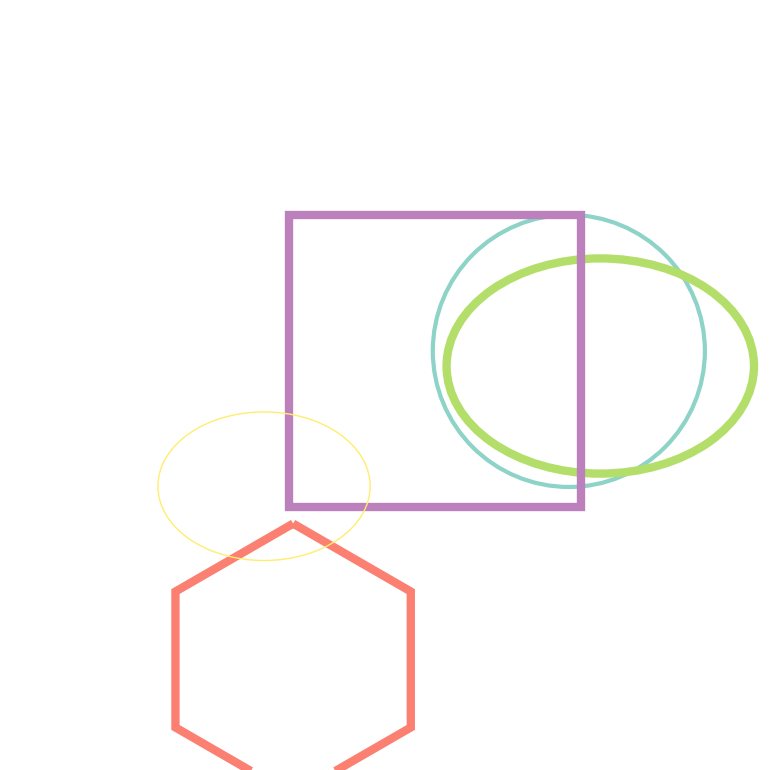[{"shape": "circle", "thickness": 1.5, "radius": 0.88, "center": [0.739, 0.544]}, {"shape": "hexagon", "thickness": 3, "radius": 0.88, "center": [0.381, 0.144]}, {"shape": "oval", "thickness": 3, "radius": 1.0, "center": [0.78, 0.525]}, {"shape": "square", "thickness": 3, "radius": 0.95, "center": [0.565, 0.531]}, {"shape": "oval", "thickness": 0.5, "radius": 0.69, "center": [0.343, 0.369]}]